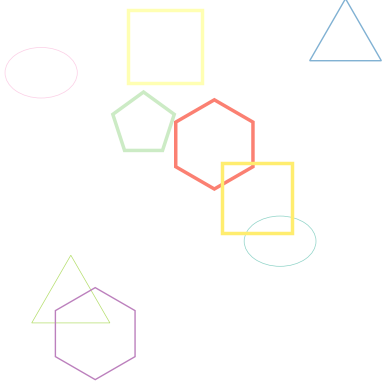[{"shape": "oval", "thickness": 0.5, "radius": 0.47, "center": [0.727, 0.374]}, {"shape": "square", "thickness": 2.5, "radius": 0.48, "center": [0.428, 0.88]}, {"shape": "hexagon", "thickness": 2.5, "radius": 0.58, "center": [0.557, 0.625]}, {"shape": "triangle", "thickness": 1, "radius": 0.54, "center": [0.897, 0.896]}, {"shape": "triangle", "thickness": 0.5, "radius": 0.59, "center": [0.184, 0.22]}, {"shape": "oval", "thickness": 0.5, "radius": 0.47, "center": [0.107, 0.811]}, {"shape": "hexagon", "thickness": 1, "radius": 0.6, "center": [0.247, 0.133]}, {"shape": "pentagon", "thickness": 2.5, "radius": 0.42, "center": [0.373, 0.677]}, {"shape": "square", "thickness": 2.5, "radius": 0.45, "center": [0.668, 0.485]}]